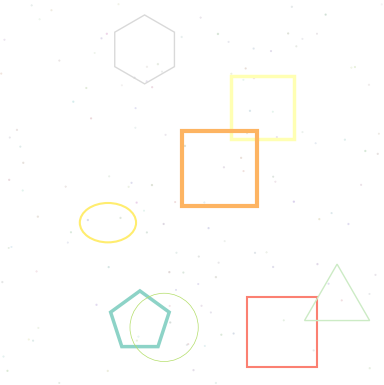[{"shape": "pentagon", "thickness": 2.5, "radius": 0.4, "center": [0.363, 0.164]}, {"shape": "square", "thickness": 2.5, "radius": 0.41, "center": [0.682, 0.721]}, {"shape": "square", "thickness": 1.5, "radius": 0.45, "center": [0.732, 0.137]}, {"shape": "square", "thickness": 3, "radius": 0.49, "center": [0.57, 0.562]}, {"shape": "circle", "thickness": 0.5, "radius": 0.44, "center": [0.426, 0.15]}, {"shape": "hexagon", "thickness": 1, "radius": 0.45, "center": [0.376, 0.872]}, {"shape": "triangle", "thickness": 1, "radius": 0.49, "center": [0.876, 0.216]}, {"shape": "oval", "thickness": 1.5, "radius": 0.37, "center": [0.28, 0.422]}]